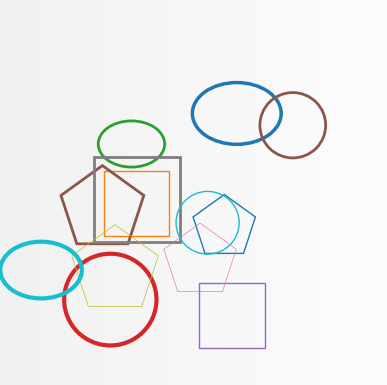[{"shape": "pentagon", "thickness": 1, "radius": 0.42, "center": [0.579, 0.41]}, {"shape": "oval", "thickness": 2.5, "radius": 0.57, "center": [0.611, 0.705]}, {"shape": "square", "thickness": 1, "radius": 0.42, "center": [0.353, 0.472]}, {"shape": "oval", "thickness": 2, "radius": 0.43, "center": [0.339, 0.626]}, {"shape": "circle", "thickness": 3, "radius": 0.6, "center": [0.285, 0.222]}, {"shape": "square", "thickness": 1, "radius": 0.42, "center": [0.599, 0.18]}, {"shape": "pentagon", "thickness": 2, "radius": 0.56, "center": [0.264, 0.458]}, {"shape": "circle", "thickness": 2, "radius": 0.42, "center": [0.756, 0.675]}, {"shape": "pentagon", "thickness": 0.5, "radius": 0.49, "center": [0.516, 0.322]}, {"shape": "square", "thickness": 2, "radius": 0.55, "center": [0.354, 0.482]}, {"shape": "pentagon", "thickness": 0.5, "radius": 0.59, "center": [0.297, 0.299]}, {"shape": "oval", "thickness": 3, "radius": 0.53, "center": [0.106, 0.299]}, {"shape": "circle", "thickness": 1, "radius": 0.41, "center": [0.536, 0.421]}]